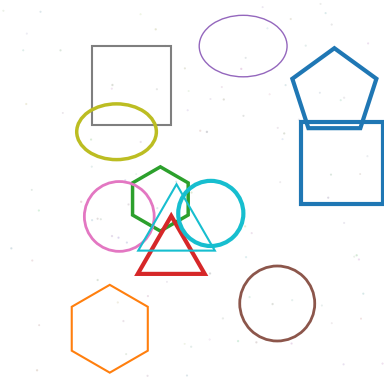[{"shape": "square", "thickness": 3, "radius": 0.53, "center": [0.888, 0.576]}, {"shape": "pentagon", "thickness": 3, "radius": 0.57, "center": [0.869, 0.76]}, {"shape": "hexagon", "thickness": 1.5, "radius": 0.57, "center": [0.285, 0.146]}, {"shape": "hexagon", "thickness": 2.5, "radius": 0.42, "center": [0.417, 0.483]}, {"shape": "triangle", "thickness": 3, "radius": 0.5, "center": [0.445, 0.339]}, {"shape": "oval", "thickness": 1, "radius": 0.57, "center": [0.632, 0.88]}, {"shape": "circle", "thickness": 2, "radius": 0.49, "center": [0.72, 0.212]}, {"shape": "circle", "thickness": 2, "radius": 0.45, "center": [0.31, 0.438]}, {"shape": "square", "thickness": 1.5, "radius": 0.51, "center": [0.341, 0.778]}, {"shape": "oval", "thickness": 2.5, "radius": 0.52, "center": [0.303, 0.658]}, {"shape": "triangle", "thickness": 1.5, "radius": 0.57, "center": [0.458, 0.406]}, {"shape": "circle", "thickness": 3, "radius": 0.42, "center": [0.548, 0.446]}]